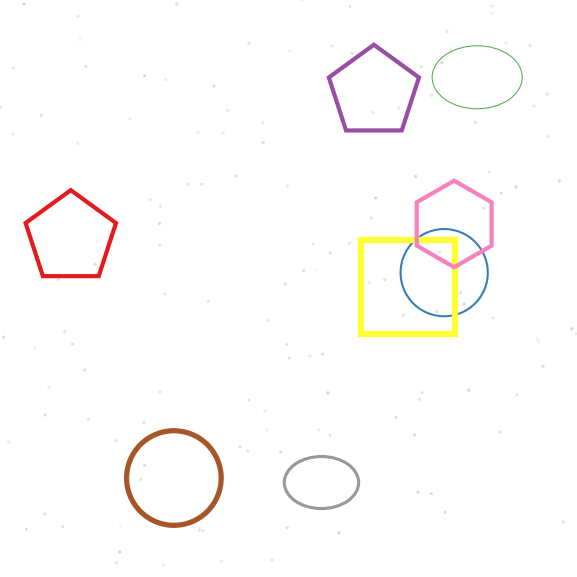[{"shape": "pentagon", "thickness": 2, "radius": 0.41, "center": [0.123, 0.588]}, {"shape": "circle", "thickness": 1, "radius": 0.38, "center": [0.769, 0.527]}, {"shape": "oval", "thickness": 0.5, "radius": 0.39, "center": [0.826, 0.865]}, {"shape": "pentagon", "thickness": 2, "radius": 0.41, "center": [0.647, 0.84]}, {"shape": "square", "thickness": 3, "radius": 0.4, "center": [0.706, 0.502]}, {"shape": "circle", "thickness": 2.5, "radius": 0.41, "center": [0.301, 0.171]}, {"shape": "hexagon", "thickness": 2, "radius": 0.37, "center": [0.786, 0.611]}, {"shape": "oval", "thickness": 1.5, "radius": 0.32, "center": [0.557, 0.164]}]